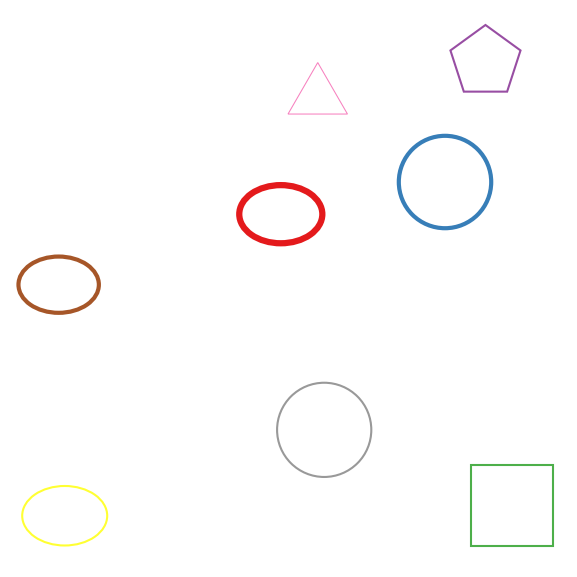[{"shape": "oval", "thickness": 3, "radius": 0.36, "center": [0.486, 0.628]}, {"shape": "circle", "thickness": 2, "radius": 0.4, "center": [0.771, 0.684]}, {"shape": "square", "thickness": 1, "radius": 0.35, "center": [0.886, 0.124]}, {"shape": "pentagon", "thickness": 1, "radius": 0.32, "center": [0.841, 0.892]}, {"shape": "oval", "thickness": 1, "radius": 0.37, "center": [0.112, 0.106]}, {"shape": "oval", "thickness": 2, "radius": 0.35, "center": [0.102, 0.506]}, {"shape": "triangle", "thickness": 0.5, "radius": 0.3, "center": [0.55, 0.831]}, {"shape": "circle", "thickness": 1, "radius": 0.41, "center": [0.561, 0.255]}]